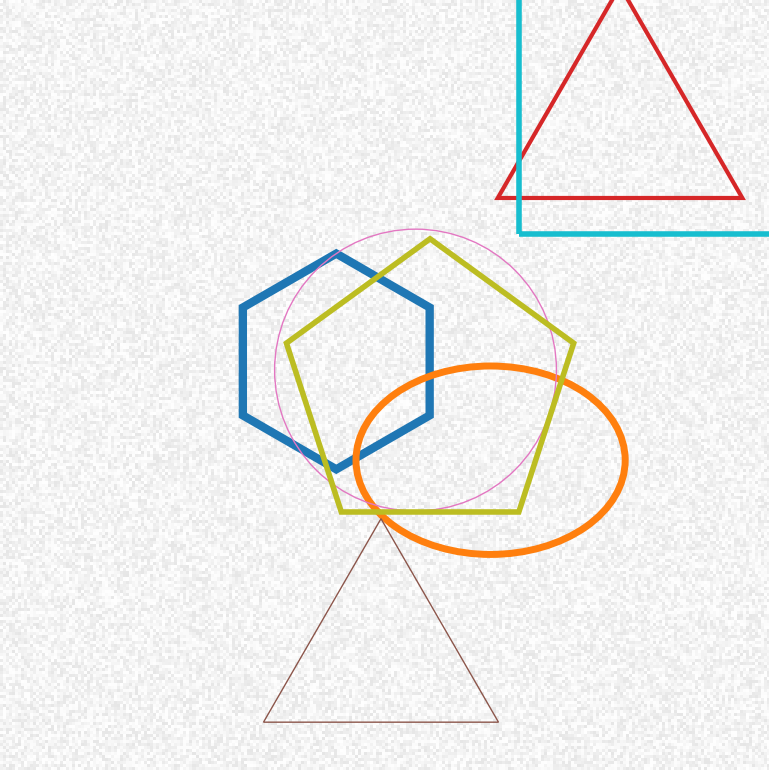[{"shape": "hexagon", "thickness": 3, "radius": 0.7, "center": [0.437, 0.531]}, {"shape": "oval", "thickness": 2.5, "radius": 0.87, "center": [0.637, 0.402]}, {"shape": "triangle", "thickness": 1.5, "radius": 0.92, "center": [0.805, 0.835]}, {"shape": "triangle", "thickness": 0.5, "radius": 0.88, "center": [0.495, 0.15]}, {"shape": "circle", "thickness": 0.5, "radius": 0.92, "center": [0.54, 0.519]}, {"shape": "pentagon", "thickness": 2, "radius": 0.98, "center": [0.559, 0.494]}, {"shape": "square", "thickness": 2, "radius": 0.93, "center": [0.859, 0.881]}]